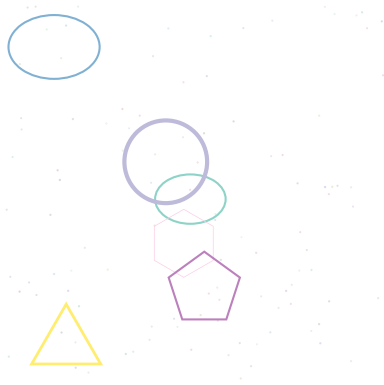[{"shape": "oval", "thickness": 1.5, "radius": 0.46, "center": [0.494, 0.483]}, {"shape": "circle", "thickness": 3, "radius": 0.54, "center": [0.431, 0.58]}, {"shape": "oval", "thickness": 1.5, "radius": 0.59, "center": [0.14, 0.878]}, {"shape": "hexagon", "thickness": 0.5, "radius": 0.44, "center": [0.477, 0.368]}, {"shape": "pentagon", "thickness": 1.5, "radius": 0.49, "center": [0.531, 0.249]}, {"shape": "triangle", "thickness": 2, "radius": 0.52, "center": [0.172, 0.106]}]